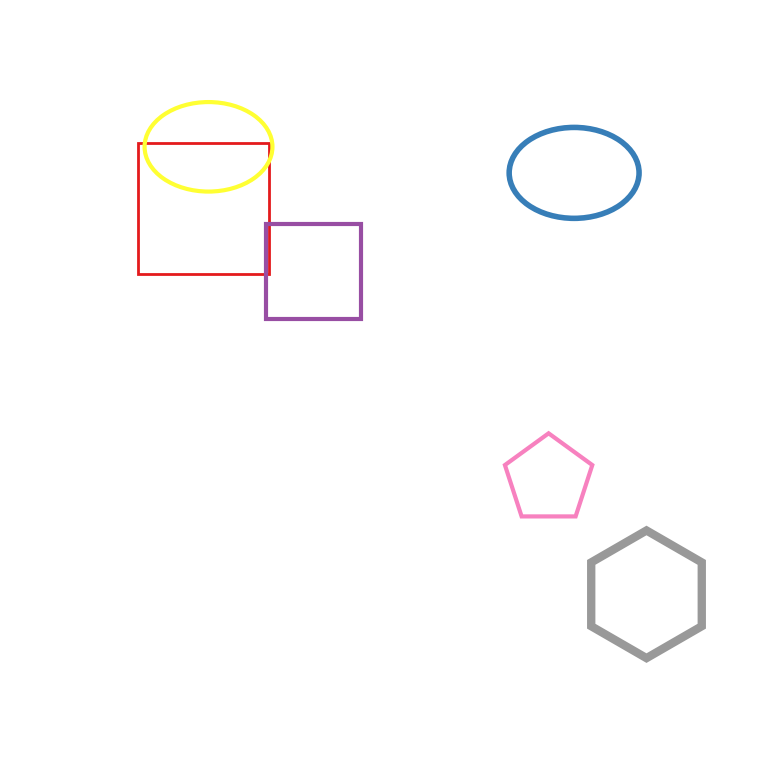[{"shape": "square", "thickness": 1, "radius": 0.43, "center": [0.264, 0.729]}, {"shape": "oval", "thickness": 2, "radius": 0.42, "center": [0.746, 0.775]}, {"shape": "square", "thickness": 1.5, "radius": 0.31, "center": [0.407, 0.647]}, {"shape": "oval", "thickness": 1.5, "radius": 0.42, "center": [0.271, 0.809]}, {"shape": "pentagon", "thickness": 1.5, "radius": 0.3, "center": [0.712, 0.378]}, {"shape": "hexagon", "thickness": 3, "radius": 0.41, "center": [0.84, 0.228]}]